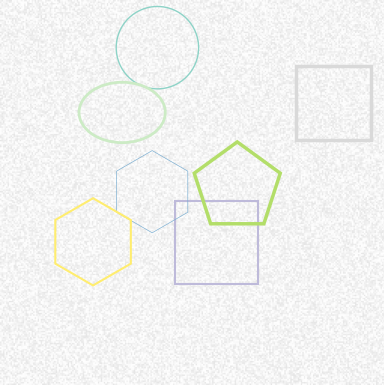[{"shape": "circle", "thickness": 1, "radius": 0.53, "center": [0.409, 0.876]}, {"shape": "square", "thickness": 1.5, "radius": 0.54, "center": [0.563, 0.37]}, {"shape": "hexagon", "thickness": 0.5, "radius": 0.53, "center": [0.395, 0.502]}, {"shape": "pentagon", "thickness": 2.5, "radius": 0.59, "center": [0.616, 0.514]}, {"shape": "square", "thickness": 2.5, "radius": 0.48, "center": [0.867, 0.732]}, {"shape": "oval", "thickness": 2, "radius": 0.56, "center": [0.317, 0.708]}, {"shape": "hexagon", "thickness": 1.5, "radius": 0.57, "center": [0.242, 0.372]}]